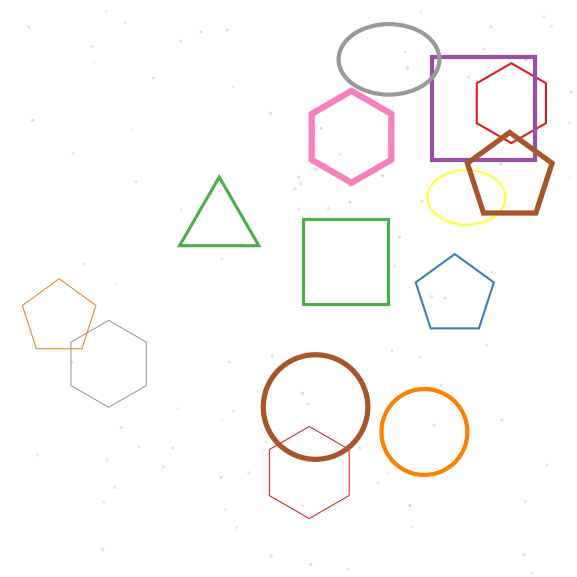[{"shape": "hexagon", "thickness": 1, "radius": 0.35, "center": [0.885, 0.82]}, {"shape": "hexagon", "thickness": 0.5, "radius": 0.4, "center": [0.536, 0.181]}, {"shape": "pentagon", "thickness": 1, "radius": 0.36, "center": [0.787, 0.488]}, {"shape": "square", "thickness": 1.5, "radius": 0.37, "center": [0.598, 0.546]}, {"shape": "triangle", "thickness": 1.5, "radius": 0.4, "center": [0.38, 0.613]}, {"shape": "square", "thickness": 2, "radius": 0.45, "center": [0.837, 0.812]}, {"shape": "circle", "thickness": 2, "radius": 0.37, "center": [0.735, 0.251]}, {"shape": "pentagon", "thickness": 0.5, "radius": 0.34, "center": [0.102, 0.449]}, {"shape": "oval", "thickness": 1, "radius": 0.34, "center": [0.808, 0.657]}, {"shape": "circle", "thickness": 2.5, "radius": 0.45, "center": [0.546, 0.294]}, {"shape": "pentagon", "thickness": 2.5, "radius": 0.39, "center": [0.883, 0.693]}, {"shape": "hexagon", "thickness": 3, "radius": 0.4, "center": [0.609, 0.762]}, {"shape": "hexagon", "thickness": 0.5, "radius": 0.38, "center": [0.188, 0.369]}, {"shape": "oval", "thickness": 2, "radius": 0.44, "center": [0.674, 0.896]}]